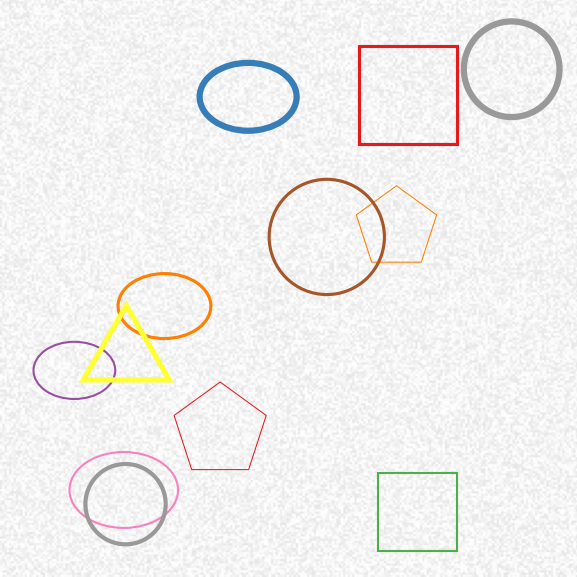[{"shape": "square", "thickness": 1.5, "radius": 0.42, "center": [0.706, 0.835]}, {"shape": "pentagon", "thickness": 0.5, "radius": 0.42, "center": [0.381, 0.254]}, {"shape": "oval", "thickness": 3, "radius": 0.42, "center": [0.43, 0.832]}, {"shape": "square", "thickness": 1, "radius": 0.34, "center": [0.723, 0.113]}, {"shape": "oval", "thickness": 1, "radius": 0.35, "center": [0.129, 0.358]}, {"shape": "pentagon", "thickness": 0.5, "radius": 0.37, "center": [0.687, 0.604]}, {"shape": "oval", "thickness": 1.5, "radius": 0.4, "center": [0.285, 0.469]}, {"shape": "triangle", "thickness": 2.5, "radius": 0.43, "center": [0.219, 0.384]}, {"shape": "circle", "thickness": 1.5, "radius": 0.5, "center": [0.566, 0.589]}, {"shape": "oval", "thickness": 1, "radius": 0.47, "center": [0.214, 0.151]}, {"shape": "circle", "thickness": 3, "radius": 0.41, "center": [0.886, 0.879]}, {"shape": "circle", "thickness": 2, "radius": 0.35, "center": [0.217, 0.126]}]